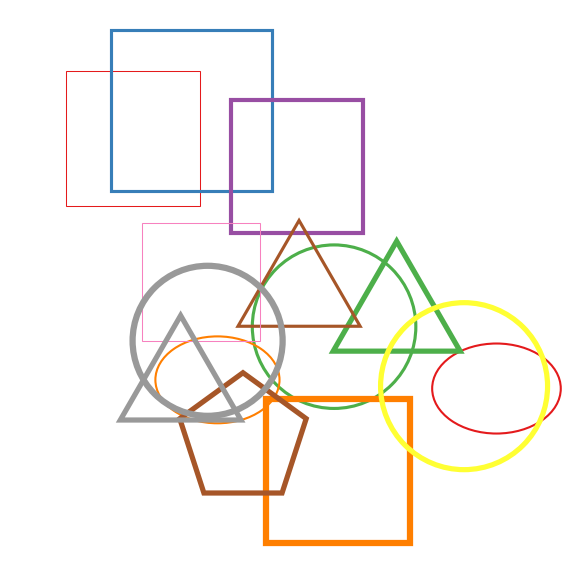[{"shape": "square", "thickness": 0.5, "radius": 0.58, "center": [0.23, 0.759]}, {"shape": "oval", "thickness": 1, "radius": 0.56, "center": [0.86, 0.326]}, {"shape": "square", "thickness": 1.5, "radius": 0.7, "center": [0.332, 0.808]}, {"shape": "triangle", "thickness": 2.5, "radius": 0.63, "center": [0.687, 0.455]}, {"shape": "circle", "thickness": 1.5, "radius": 0.71, "center": [0.578, 0.433]}, {"shape": "square", "thickness": 2, "radius": 0.57, "center": [0.514, 0.711]}, {"shape": "square", "thickness": 3, "radius": 0.62, "center": [0.585, 0.183]}, {"shape": "oval", "thickness": 1, "radius": 0.54, "center": [0.377, 0.341]}, {"shape": "circle", "thickness": 2.5, "radius": 0.72, "center": [0.804, 0.33]}, {"shape": "triangle", "thickness": 1.5, "radius": 0.61, "center": [0.518, 0.495]}, {"shape": "pentagon", "thickness": 2.5, "radius": 0.58, "center": [0.421, 0.239]}, {"shape": "square", "thickness": 0.5, "radius": 0.51, "center": [0.348, 0.511]}, {"shape": "circle", "thickness": 3, "radius": 0.65, "center": [0.359, 0.409]}, {"shape": "triangle", "thickness": 2.5, "radius": 0.6, "center": [0.313, 0.332]}]